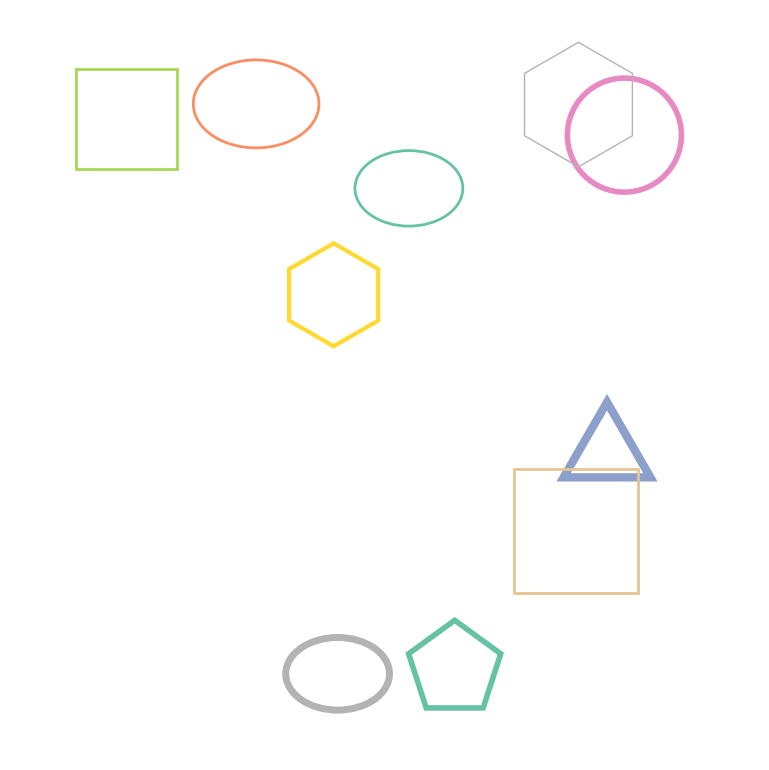[{"shape": "pentagon", "thickness": 2, "radius": 0.31, "center": [0.59, 0.132]}, {"shape": "oval", "thickness": 1, "radius": 0.35, "center": [0.531, 0.755]}, {"shape": "oval", "thickness": 1, "radius": 0.41, "center": [0.333, 0.865]}, {"shape": "triangle", "thickness": 3, "radius": 0.33, "center": [0.788, 0.413]}, {"shape": "circle", "thickness": 2, "radius": 0.37, "center": [0.811, 0.825]}, {"shape": "square", "thickness": 1, "radius": 0.33, "center": [0.164, 0.845]}, {"shape": "hexagon", "thickness": 1.5, "radius": 0.33, "center": [0.433, 0.617]}, {"shape": "square", "thickness": 1, "radius": 0.4, "center": [0.748, 0.31]}, {"shape": "oval", "thickness": 2.5, "radius": 0.34, "center": [0.438, 0.125]}, {"shape": "hexagon", "thickness": 0.5, "radius": 0.4, "center": [0.751, 0.864]}]